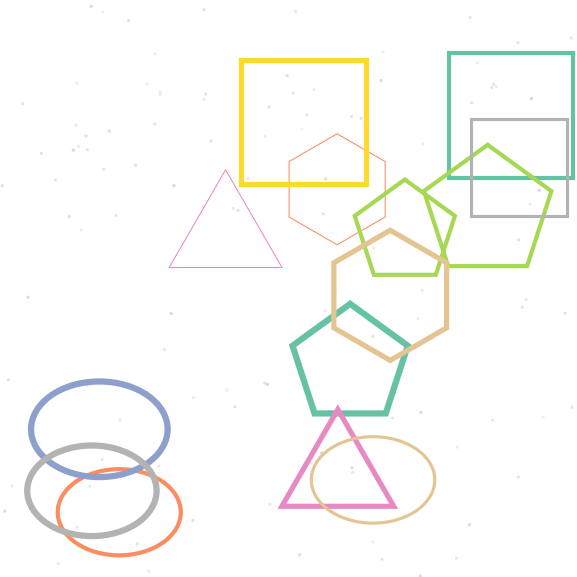[{"shape": "square", "thickness": 2, "radius": 0.54, "center": [0.885, 0.799]}, {"shape": "pentagon", "thickness": 3, "radius": 0.52, "center": [0.606, 0.368]}, {"shape": "hexagon", "thickness": 0.5, "radius": 0.48, "center": [0.584, 0.671]}, {"shape": "oval", "thickness": 2, "radius": 0.53, "center": [0.207, 0.112]}, {"shape": "oval", "thickness": 3, "radius": 0.59, "center": [0.172, 0.256]}, {"shape": "triangle", "thickness": 0.5, "radius": 0.56, "center": [0.391, 0.592]}, {"shape": "triangle", "thickness": 2.5, "radius": 0.56, "center": [0.585, 0.178]}, {"shape": "pentagon", "thickness": 2, "radius": 0.46, "center": [0.701, 0.597]}, {"shape": "pentagon", "thickness": 2, "radius": 0.58, "center": [0.844, 0.632]}, {"shape": "square", "thickness": 2.5, "radius": 0.54, "center": [0.525, 0.788]}, {"shape": "hexagon", "thickness": 2.5, "radius": 0.56, "center": [0.676, 0.488]}, {"shape": "oval", "thickness": 1.5, "radius": 0.53, "center": [0.646, 0.168]}, {"shape": "square", "thickness": 1.5, "radius": 0.42, "center": [0.899, 0.709]}, {"shape": "oval", "thickness": 3, "radius": 0.56, "center": [0.159, 0.149]}]